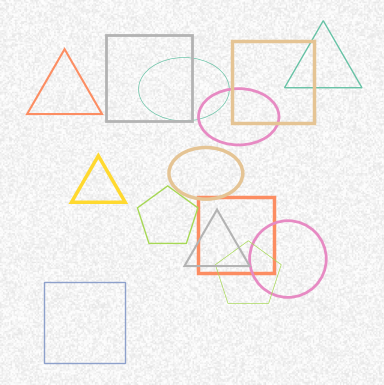[{"shape": "triangle", "thickness": 1, "radius": 0.58, "center": [0.84, 0.83]}, {"shape": "oval", "thickness": 0.5, "radius": 0.59, "center": [0.478, 0.768]}, {"shape": "square", "thickness": 2.5, "radius": 0.49, "center": [0.614, 0.388]}, {"shape": "triangle", "thickness": 1.5, "radius": 0.56, "center": [0.168, 0.76]}, {"shape": "square", "thickness": 1, "radius": 0.52, "center": [0.22, 0.162]}, {"shape": "circle", "thickness": 2, "radius": 0.5, "center": [0.748, 0.327]}, {"shape": "oval", "thickness": 2, "radius": 0.52, "center": [0.62, 0.697]}, {"shape": "pentagon", "thickness": 0.5, "radius": 0.45, "center": [0.645, 0.285]}, {"shape": "pentagon", "thickness": 1, "radius": 0.41, "center": [0.435, 0.435]}, {"shape": "triangle", "thickness": 2.5, "radius": 0.4, "center": [0.255, 0.515]}, {"shape": "square", "thickness": 2.5, "radius": 0.53, "center": [0.709, 0.787]}, {"shape": "oval", "thickness": 2.5, "radius": 0.48, "center": [0.535, 0.55]}, {"shape": "square", "thickness": 2, "radius": 0.56, "center": [0.387, 0.797]}, {"shape": "triangle", "thickness": 1.5, "radius": 0.49, "center": [0.564, 0.358]}]